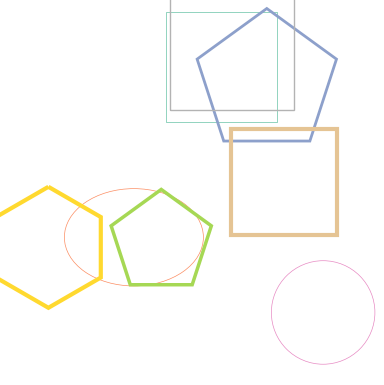[{"shape": "square", "thickness": 0.5, "radius": 0.72, "center": [0.575, 0.826]}, {"shape": "oval", "thickness": 0.5, "radius": 0.9, "center": [0.348, 0.384]}, {"shape": "pentagon", "thickness": 2, "radius": 0.95, "center": [0.693, 0.788]}, {"shape": "circle", "thickness": 0.5, "radius": 0.67, "center": [0.839, 0.188]}, {"shape": "pentagon", "thickness": 2.5, "radius": 0.68, "center": [0.419, 0.371]}, {"shape": "hexagon", "thickness": 3, "radius": 0.79, "center": [0.126, 0.358]}, {"shape": "square", "thickness": 3, "radius": 0.69, "center": [0.737, 0.528]}, {"shape": "square", "thickness": 1, "radius": 0.8, "center": [0.603, 0.873]}]